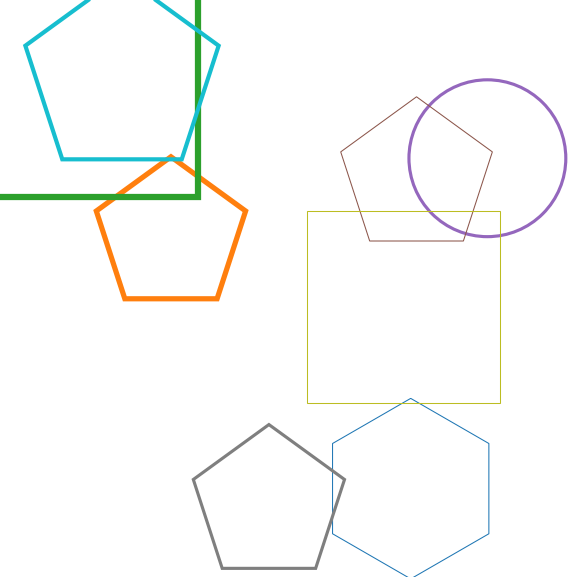[{"shape": "hexagon", "thickness": 0.5, "radius": 0.78, "center": [0.711, 0.153]}, {"shape": "pentagon", "thickness": 2.5, "radius": 0.68, "center": [0.296, 0.592]}, {"shape": "square", "thickness": 3, "radius": 0.93, "center": [0.157, 0.844]}, {"shape": "circle", "thickness": 1.5, "radius": 0.68, "center": [0.844, 0.725]}, {"shape": "pentagon", "thickness": 0.5, "radius": 0.69, "center": [0.721, 0.693]}, {"shape": "pentagon", "thickness": 1.5, "radius": 0.69, "center": [0.466, 0.126]}, {"shape": "square", "thickness": 0.5, "radius": 0.83, "center": [0.699, 0.467]}, {"shape": "pentagon", "thickness": 2, "radius": 0.88, "center": [0.211, 0.866]}]